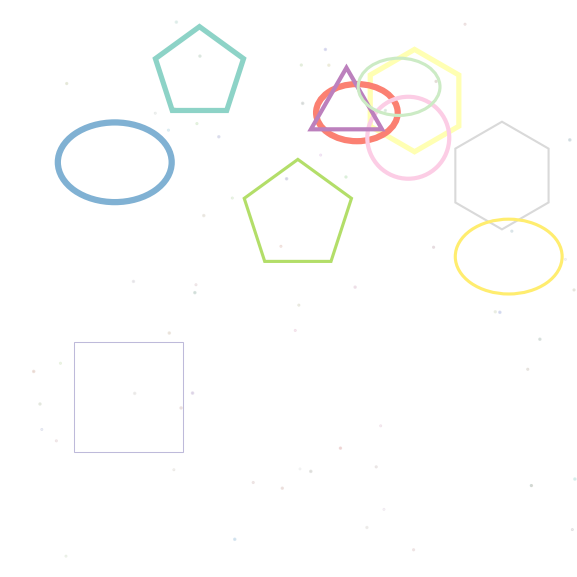[{"shape": "pentagon", "thickness": 2.5, "radius": 0.4, "center": [0.345, 0.873]}, {"shape": "hexagon", "thickness": 2.5, "radius": 0.44, "center": [0.718, 0.825]}, {"shape": "square", "thickness": 0.5, "radius": 0.48, "center": [0.223, 0.312]}, {"shape": "oval", "thickness": 3, "radius": 0.35, "center": [0.618, 0.804]}, {"shape": "oval", "thickness": 3, "radius": 0.49, "center": [0.199, 0.718]}, {"shape": "pentagon", "thickness": 1.5, "radius": 0.49, "center": [0.516, 0.625]}, {"shape": "circle", "thickness": 2, "radius": 0.35, "center": [0.707, 0.761]}, {"shape": "hexagon", "thickness": 1, "radius": 0.47, "center": [0.869, 0.695]}, {"shape": "triangle", "thickness": 2, "radius": 0.36, "center": [0.6, 0.811]}, {"shape": "oval", "thickness": 1.5, "radius": 0.35, "center": [0.691, 0.849]}, {"shape": "oval", "thickness": 1.5, "radius": 0.46, "center": [0.881, 0.555]}]